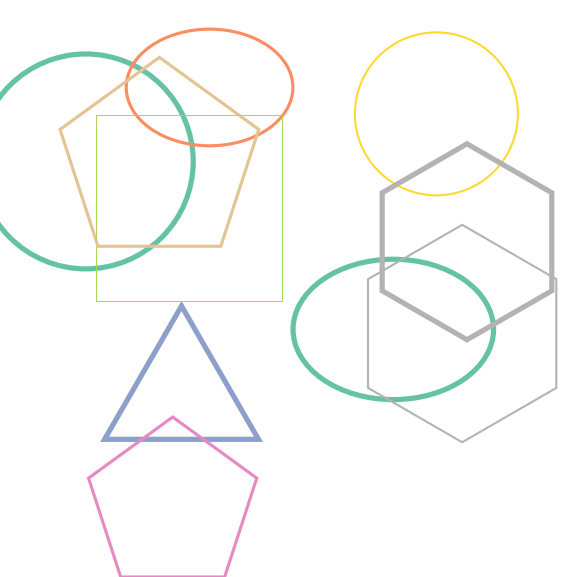[{"shape": "circle", "thickness": 2.5, "radius": 0.93, "center": [0.148, 0.72]}, {"shape": "oval", "thickness": 2.5, "radius": 0.87, "center": [0.681, 0.429]}, {"shape": "oval", "thickness": 1.5, "radius": 0.72, "center": [0.363, 0.848]}, {"shape": "triangle", "thickness": 2.5, "radius": 0.77, "center": [0.314, 0.315]}, {"shape": "pentagon", "thickness": 1.5, "radius": 0.77, "center": [0.299, 0.124]}, {"shape": "square", "thickness": 0.5, "radius": 0.81, "center": [0.328, 0.639]}, {"shape": "circle", "thickness": 1, "radius": 0.71, "center": [0.756, 0.802]}, {"shape": "pentagon", "thickness": 1.5, "radius": 0.9, "center": [0.276, 0.719]}, {"shape": "hexagon", "thickness": 2.5, "radius": 0.85, "center": [0.809, 0.58]}, {"shape": "hexagon", "thickness": 1, "radius": 0.94, "center": [0.8, 0.422]}]